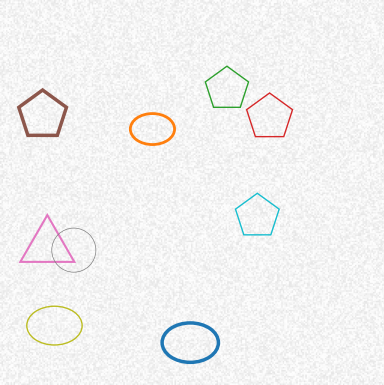[{"shape": "oval", "thickness": 2.5, "radius": 0.37, "center": [0.494, 0.11]}, {"shape": "oval", "thickness": 2, "radius": 0.29, "center": [0.396, 0.665]}, {"shape": "pentagon", "thickness": 1, "radius": 0.3, "center": [0.589, 0.769]}, {"shape": "pentagon", "thickness": 1, "radius": 0.31, "center": [0.7, 0.696]}, {"shape": "pentagon", "thickness": 2.5, "radius": 0.33, "center": [0.111, 0.701]}, {"shape": "triangle", "thickness": 1.5, "radius": 0.4, "center": [0.123, 0.36]}, {"shape": "circle", "thickness": 0.5, "radius": 0.29, "center": [0.192, 0.35]}, {"shape": "oval", "thickness": 1, "radius": 0.36, "center": [0.141, 0.154]}, {"shape": "pentagon", "thickness": 1, "radius": 0.3, "center": [0.668, 0.438]}]